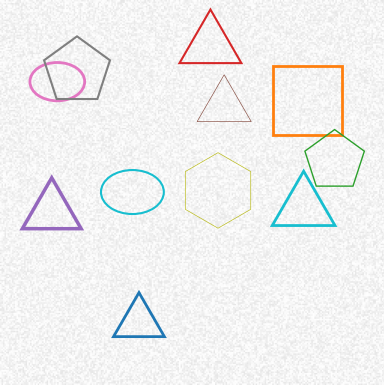[{"shape": "triangle", "thickness": 2, "radius": 0.38, "center": [0.361, 0.164]}, {"shape": "square", "thickness": 2, "radius": 0.45, "center": [0.799, 0.739]}, {"shape": "pentagon", "thickness": 1, "radius": 0.41, "center": [0.869, 0.582]}, {"shape": "triangle", "thickness": 1.5, "radius": 0.46, "center": [0.547, 0.882]}, {"shape": "triangle", "thickness": 2.5, "radius": 0.44, "center": [0.134, 0.45]}, {"shape": "triangle", "thickness": 0.5, "radius": 0.41, "center": [0.582, 0.725]}, {"shape": "oval", "thickness": 2, "radius": 0.36, "center": [0.149, 0.788]}, {"shape": "pentagon", "thickness": 1.5, "radius": 0.45, "center": [0.2, 0.816]}, {"shape": "hexagon", "thickness": 0.5, "radius": 0.49, "center": [0.566, 0.505]}, {"shape": "triangle", "thickness": 2, "radius": 0.47, "center": [0.789, 0.461]}, {"shape": "oval", "thickness": 1.5, "radius": 0.41, "center": [0.344, 0.501]}]